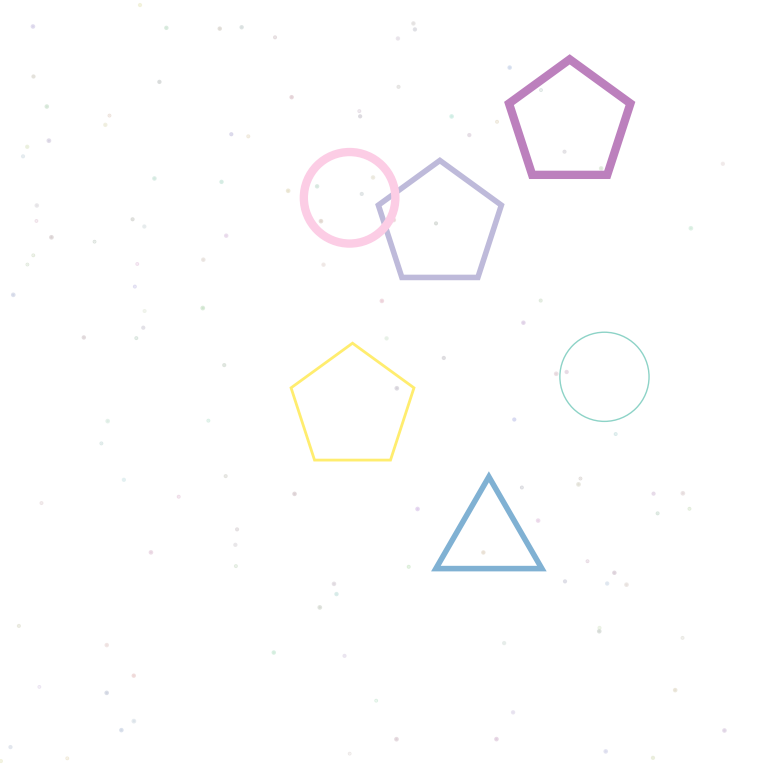[{"shape": "circle", "thickness": 0.5, "radius": 0.29, "center": [0.785, 0.511]}, {"shape": "pentagon", "thickness": 2, "radius": 0.42, "center": [0.571, 0.708]}, {"shape": "triangle", "thickness": 2, "radius": 0.4, "center": [0.635, 0.301]}, {"shape": "circle", "thickness": 3, "radius": 0.3, "center": [0.454, 0.743]}, {"shape": "pentagon", "thickness": 3, "radius": 0.41, "center": [0.74, 0.84]}, {"shape": "pentagon", "thickness": 1, "radius": 0.42, "center": [0.458, 0.47]}]